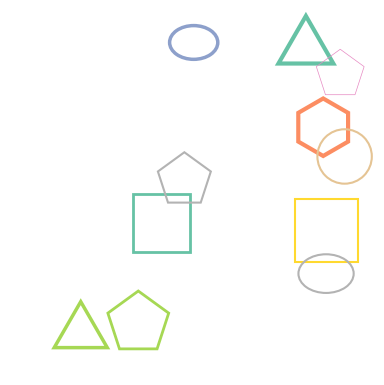[{"shape": "triangle", "thickness": 3, "radius": 0.41, "center": [0.795, 0.876]}, {"shape": "square", "thickness": 2, "radius": 0.37, "center": [0.42, 0.42]}, {"shape": "hexagon", "thickness": 3, "radius": 0.37, "center": [0.839, 0.67]}, {"shape": "oval", "thickness": 2.5, "radius": 0.31, "center": [0.503, 0.89]}, {"shape": "pentagon", "thickness": 0.5, "radius": 0.33, "center": [0.884, 0.807]}, {"shape": "pentagon", "thickness": 2, "radius": 0.42, "center": [0.359, 0.161]}, {"shape": "triangle", "thickness": 2.5, "radius": 0.4, "center": [0.21, 0.137]}, {"shape": "square", "thickness": 1.5, "radius": 0.41, "center": [0.849, 0.401]}, {"shape": "circle", "thickness": 1.5, "radius": 0.35, "center": [0.895, 0.594]}, {"shape": "pentagon", "thickness": 1.5, "radius": 0.36, "center": [0.479, 0.532]}, {"shape": "oval", "thickness": 1.5, "radius": 0.36, "center": [0.847, 0.289]}]